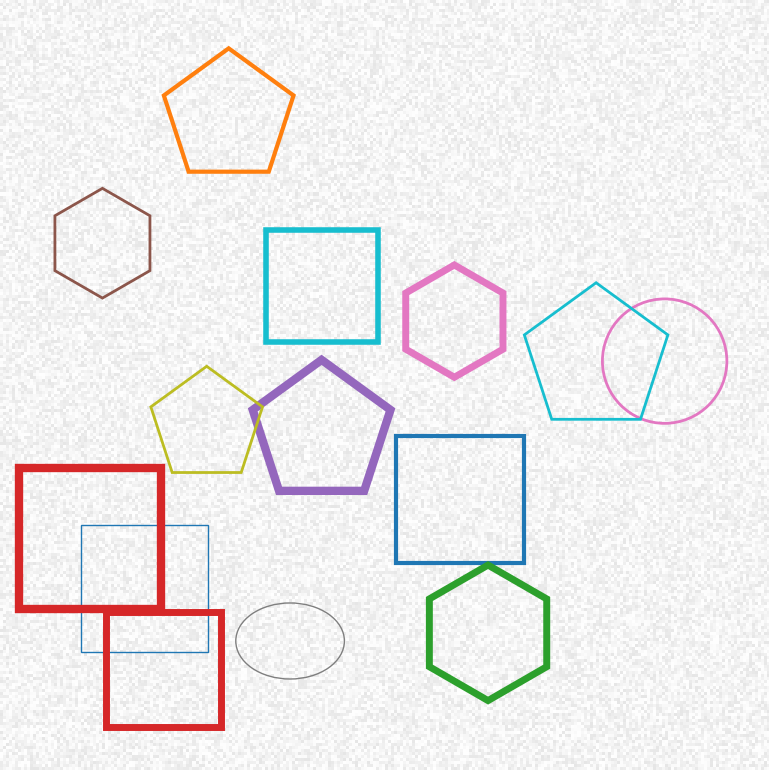[{"shape": "square", "thickness": 1.5, "radius": 0.41, "center": [0.598, 0.351]}, {"shape": "square", "thickness": 0.5, "radius": 0.41, "center": [0.188, 0.236]}, {"shape": "pentagon", "thickness": 1.5, "radius": 0.44, "center": [0.297, 0.849]}, {"shape": "hexagon", "thickness": 2.5, "radius": 0.44, "center": [0.634, 0.178]}, {"shape": "square", "thickness": 3, "radius": 0.46, "center": [0.117, 0.301]}, {"shape": "square", "thickness": 2.5, "radius": 0.37, "center": [0.213, 0.13]}, {"shape": "pentagon", "thickness": 3, "radius": 0.47, "center": [0.418, 0.439]}, {"shape": "hexagon", "thickness": 1, "radius": 0.36, "center": [0.133, 0.684]}, {"shape": "hexagon", "thickness": 2.5, "radius": 0.36, "center": [0.59, 0.583]}, {"shape": "circle", "thickness": 1, "radius": 0.4, "center": [0.863, 0.531]}, {"shape": "oval", "thickness": 0.5, "radius": 0.35, "center": [0.377, 0.168]}, {"shape": "pentagon", "thickness": 1, "radius": 0.38, "center": [0.268, 0.448]}, {"shape": "pentagon", "thickness": 1, "radius": 0.49, "center": [0.774, 0.535]}, {"shape": "square", "thickness": 2, "radius": 0.36, "center": [0.418, 0.629]}]